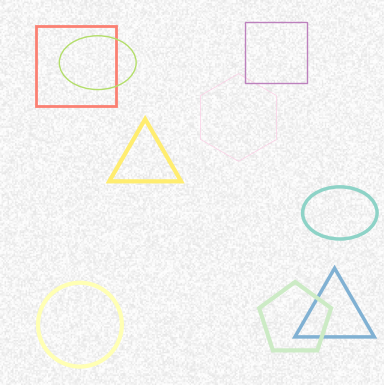[{"shape": "oval", "thickness": 2.5, "radius": 0.48, "center": [0.883, 0.447]}, {"shape": "circle", "thickness": 3, "radius": 0.54, "center": [0.208, 0.157]}, {"shape": "square", "thickness": 2, "radius": 0.52, "center": [0.197, 0.828]}, {"shape": "triangle", "thickness": 2.5, "radius": 0.59, "center": [0.869, 0.184]}, {"shape": "oval", "thickness": 1, "radius": 0.5, "center": [0.254, 0.837]}, {"shape": "hexagon", "thickness": 0.5, "radius": 0.57, "center": [0.62, 0.695]}, {"shape": "square", "thickness": 1, "radius": 0.4, "center": [0.717, 0.864]}, {"shape": "pentagon", "thickness": 3, "radius": 0.49, "center": [0.767, 0.169]}, {"shape": "triangle", "thickness": 3, "radius": 0.54, "center": [0.377, 0.583]}]